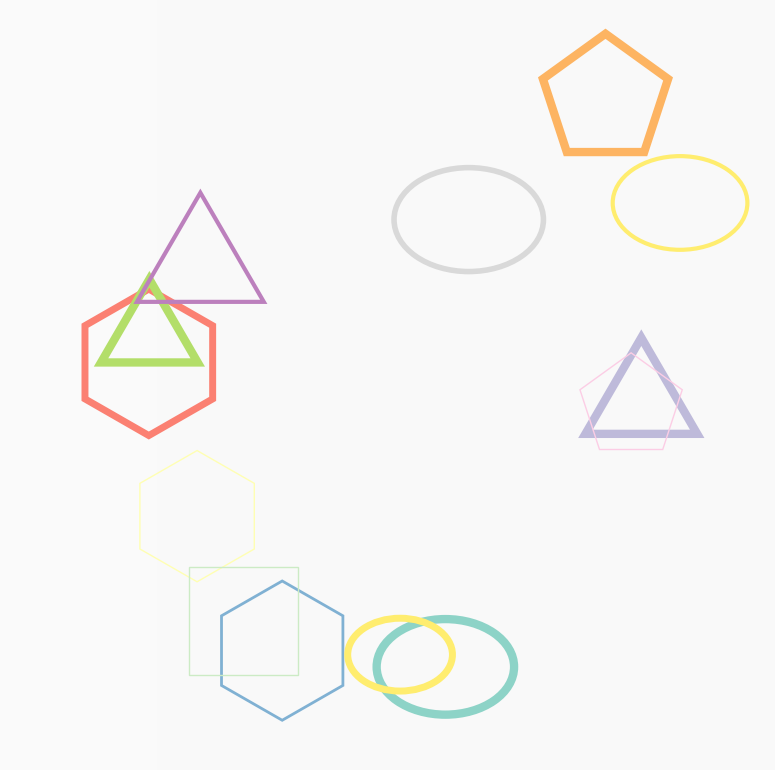[{"shape": "oval", "thickness": 3, "radius": 0.44, "center": [0.575, 0.134]}, {"shape": "hexagon", "thickness": 0.5, "radius": 0.43, "center": [0.254, 0.33]}, {"shape": "triangle", "thickness": 3, "radius": 0.42, "center": [0.828, 0.478]}, {"shape": "hexagon", "thickness": 2.5, "radius": 0.48, "center": [0.192, 0.529]}, {"shape": "hexagon", "thickness": 1, "radius": 0.45, "center": [0.364, 0.155]}, {"shape": "pentagon", "thickness": 3, "radius": 0.42, "center": [0.781, 0.871]}, {"shape": "triangle", "thickness": 3, "radius": 0.36, "center": [0.193, 0.565]}, {"shape": "pentagon", "thickness": 0.5, "radius": 0.35, "center": [0.814, 0.472]}, {"shape": "oval", "thickness": 2, "radius": 0.48, "center": [0.605, 0.715]}, {"shape": "triangle", "thickness": 1.5, "radius": 0.47, "center": [0.259, 0.655]}, {"shape": "square", "thickness": 0.5, "radius": 0.35, "center": [0.314, 0.193]}, {"shape": "oval", "thickness": 1.5, "radius": 0.43, "center": [0.877, 0.736]}, {"shape": "oval", "thickness": 2.5, "radius": 0.34, "center": [0.516, 0.15]}]